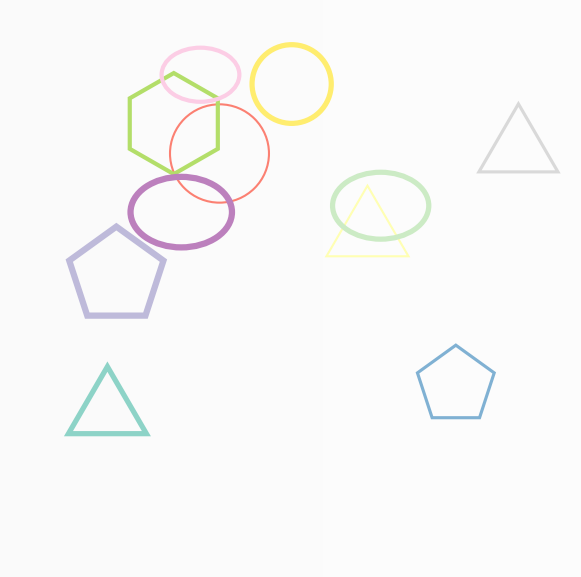[{"shape": "triangle", "thickness": 2.5, "radius": 0.39, "center": [0.185, 0.287]}, {"shape": "triangle", "thickness": 1, "radius": 0.41, "center": [0.632, 0.596]}, {"shape": "pentagon", "thickness": 3, "radius": 0.43, "center": [0.2, 0.522]}, {"shape": "circle", "thickness": 1, "radius": 0.43, "center": [0.378, 0.733]}, {"shape": "pentagon", "thickness": 1.5, "radius": 0.35, "center": [0.784, 0.332]}, {"shape": "hexagon", "thickness": 2, "radius": 0.44, "center": [0.299, 0.785]}, {"shape": "oval", "thickness": 2, "radius": 0.33, "center": [0.345, 0.87]}, {"shape": "triangle", "thickness": 1.5, "radius": 0.39, "center": [0.892, 0.741]}, {"shape": "oval", "thickness": 3, "radius": 0.44, "center": [0.312, 0.632]}, {"shape": "oval", "thickness": 2.5, "radius": 0.41, "center": [0.655, 0.643]}, {"shape": "circle", "thickness": 2.5, "radius": 0.34, "center": [0.502, 0.854]}]